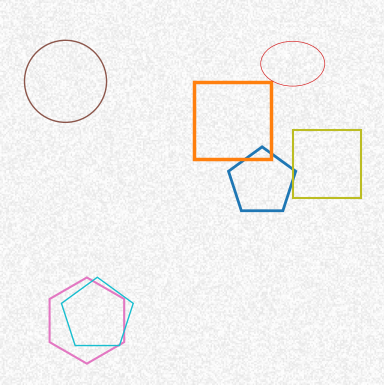[{"shape": "pentagon", "thickness": 2, "radius": 0.46, "center": [0.681, 0.527]}, {"shape": "square", "thickness": 2.5, "radius": 0.5, "center": [0.605, 0.686]}, {"shape": "oval", "thickness": 0.5, "radius": 0.42, "center": [0.76, 0.835]}, {"shape": "circle", "thickness": 1, "radius": 0.53, "center": [0.17, 0.789]}, {"shape": "hexagon", "thickness": 1.5, "radius": 0.56, "center": [0.226, 0.167]}, {"shape": "square", "thickness": 1.5, "radius": 0.44, "center": [0.85, 0.573]}, {"shape": "pentagon", "thickness": 1, "radius": 0.49, "center": [0.253, 0.182]}]